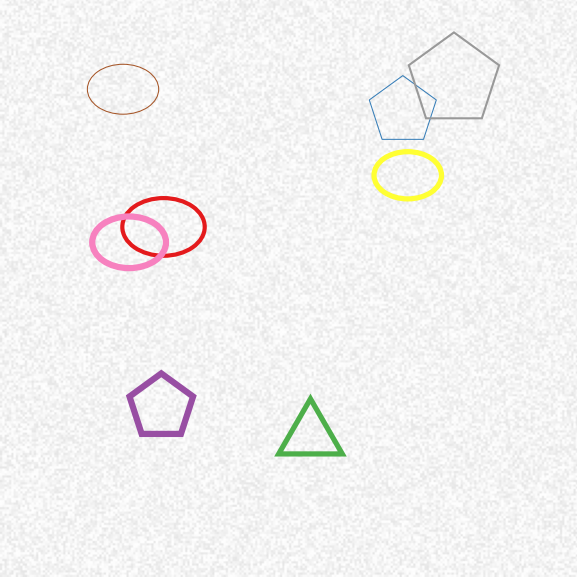[{"shape": "oval", "thickness": 2, "radius": 0.36, "center": [0.283, 0.606]}, {"shape": "pentagon", "thickness": 0.5, "radius": 0.31, "center": [0.697, 0.807]}, {"shape": "triangle", "thickness": 2.5, "radius": 0.32, "center": [0.538, 0.245]}, {"shape": "pentagon", "thickness": 3, "radius": 0.29, "center": [0.279, 0.295]}, {"shape": "oval", "thickness": 2.5, "radius": 0.29, "center": [0.706, 0.696]}, {"shape": "oval", "thickness": 0.5, "radius": 0.31, "center": [0.213, 0.845]}, {"shape": "oval", "thickness": 3, "radius": 0.32, "center": [0.224, 0.58]}, {"shape": "pentagon", "thickness": 1, "radius": 0.41, "center": [0.786, 0.861]}]